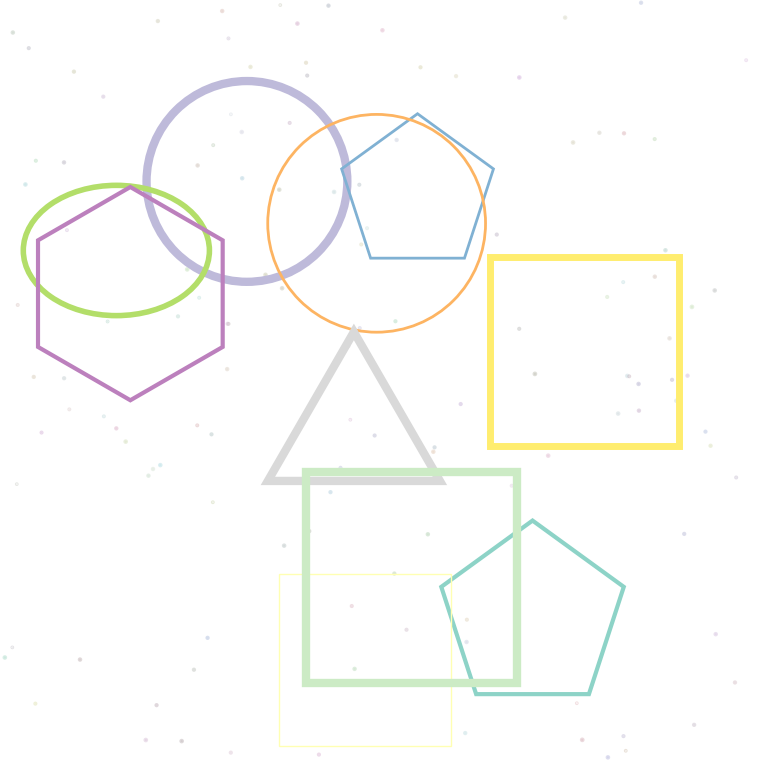[{"shape": "pentagon", "thickness": 1.5, "radius": 0.62, "center": [0.692, 0.199]}, {"shape": "square", "thickness": 0.5, "radius": 0.56, "center": [0.474, 0.143]}, {"shape": "circle", "thickness": 3, "radius": 0.65, "center": [0.321, 0.764]}, {"shape": "pentagon", "thickness": 1, "radius": 0.52, "center": [0.542, 0.749]}, {"shape": "circle", "thickness": 1, "radius": 0.71, "center": [0.489, 0.71]}, {"shape": "oval", "thickness": 2, "radius": 0.6, "center": [0.151, 0.675]}, {"shape": "triangle", "thickness": 3, "radius": 0.65, "center": [0.46, 0.44]}, {"shape": "hexagon", "thickness": 1.5, "radius": 0.69, "center": [0.169, 0.619]}, {"shape": "square", "thickness": 3, "radius": 0.69, "center": [0.534, 0.25]}, {"shape": "square", "thickness": 2.5, "radius": 0.61, "center": [0.759, 0.544]}]